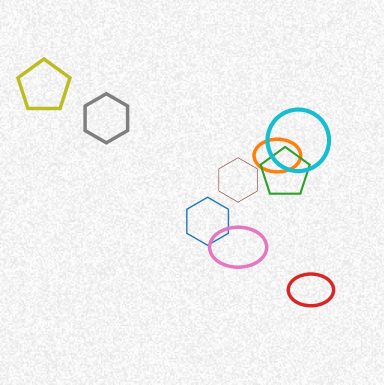[{"shape": "hexagon", "thickness": 1, "radius": 0.31, "center": [0.539, 0.425]}, {"shape": "oval", "thickness": 2.5, "radius": 0.3, "center": [0.72, 0.596]}, {"shape": "pentagon", "thickness": 1.5, "radius": 0.34, "center": [0.741, 0.551]}, {"shape": "oval", "thickness": 2.5, "radius": 0.29, "center": [0.808, 0.247]}, {"shape": "hexagon", "thickness": 0.5, "radius": 0.29, "center": [0.618, 0.533]}, {"shape": "oval", "thickness": 2.5, "radius": 0.37, "center": [0.619, 0.358]}, {"shape": "hexagon", "thickness": 2.5, "radius": 0.32, "center": [0.276, 0.693]}, {"shape": "pentagon", "thickness": 2.5, "radius": 0.36, "center": [0.114, 0.776]}, {"shape": "circle", "thickness": 3, "radius": 0.4, "center": [0.775, 0.636]}]